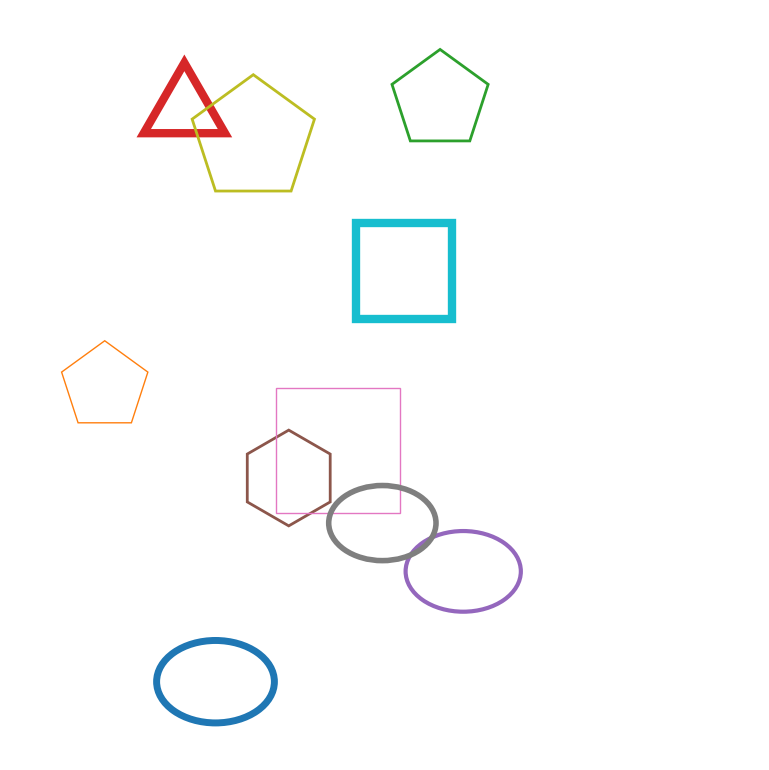[{"shape": "oval", "thickness": 2.5, "radius": 0.38, "center": [0.28, 0.115]}, {"shape": "pentagon", "thickness": 0.5, "radius": 0.29, "center": [0.136, 0.499]}, {"shape": "pentagon", "thickness": 1, "radius": 0.33, "center": [0.572, 0.87]}, {"shape": "triangle", "thickness": 3, "radius": 0.3, "center": [0.239, 0.857]}, {"shape": "oval", "thickness": 1.5, "radius": 0.37, "center": [0.602, 0.258]}, {"shape": "hexagon", "thickness": 1, "radius": 0.31, "center": [0.375, 0.379]}, {"shape": "square", "thickness": 0.5, "radius": 0.4, "center": [0.439, 0.415]}, {"shape": "oval", "thickness": 2, "radius": 0.35, "center": [0.497, 0.321]}, {"shape": "pentagon", "thickness": 1, "radius": 0.42, "center": [0.329, 0.819]}, {"shape": "square", "thickness": 3, "radius": 0.31, "center": [0.525, 0.648]}]